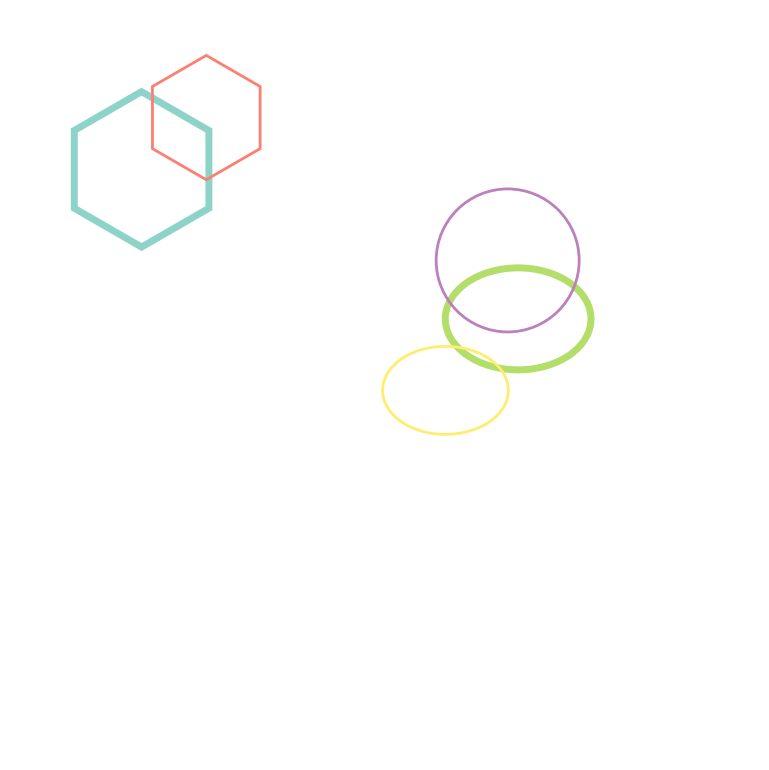[{"shape": "hexagon", "thickness": 2.5, "radius": 0.5, "center": [0.184, 0.78]}, {"shape": "hexagon", "thickness": 1, "radius": 0.4, "center": [0.268, 0.847]}, {"shape": "oval", "thickness": 2.5, "radius": 0.47, "center": [0.673, 0.586]}, {"shape": "circle", "thickness": 1, "radius": 0.46, "center": [0.659, 0.662]}, {"shape": "oval", "thickness": 1, "radius": 0.41, "center": [0.579, 0.493]}]